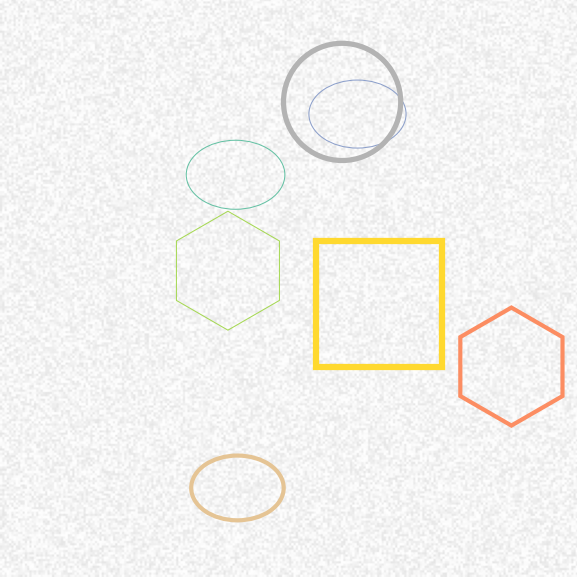[{"shape": "oval", "thickness": 0.5, "radius": 0.43, "center": [0.408, 0.697]}, {"shape": "hexagon", "thickness": 2, "radius": 0.51, "center": [0.886, 0.364]}, {"shape": "oval", "thickness": 0.5, "radius": 0.42, "center": [0.619, 0.802]}, {"shape": "hexagon", "thickness": 0.5, "radius": 0.51, "center": [0.395, 0.53]}, {"shape": "square", "thickness": 3, "radius": 0.54, "center": [0.656, 0.473]}, {"shape": "oval", "thickness": 2, "radius": 0.4, "center": [0.411, 0.154]}, {"shape": "circle", "thickness": 2.5, "radius": 0.51, "center": [0.592, 0.823]}]